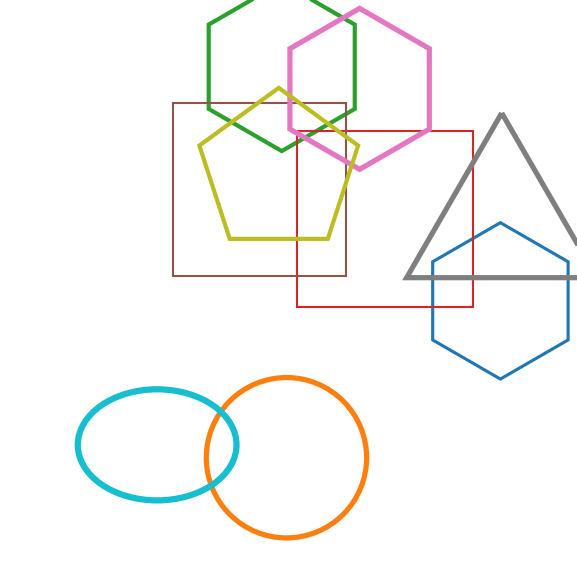[{"shape": "hexagon", "thickness": 1.5, "radius": 0.68, "center": [0.866, 0.478]}, {"shape": "circle", "thickness": 2.5, "radius": 0.69, "center": [0.496, 0.207]}, {"shape": "hexagon", "thickness": 2, "radius": 0.73, "center": [0.488, 0.884]}, {"shape": "square", "thickness": 1, "radius": 0.76, "center": [0.667, 0.62]}, {"shape": "square", "thickness": 1, "radius": 0.75, "center": [0.449, 0.672]}, {"shape": "hexagon", "thickness": 2.5, "radius": 0.7, "center": [0.623, 0.845]}, {"shape": "triangle", "thickness": 2.5, "radius": 0.95, "center": [0.869, 0.613]}, {"shape": "pentagon", "thickness": 2, "radius": 0.72, "center": [0.483, 0.702]}, {"shape": "oval", "thickness": 3, "radius": 0.69, "center": [0.272, 0.229]}]